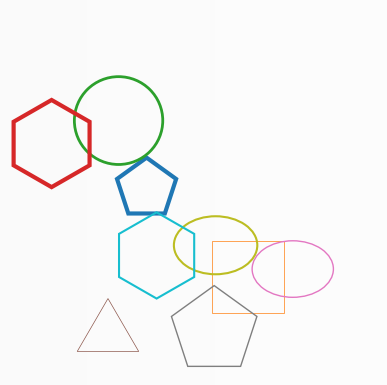[{"shape": "pentagon", "thickness": 3, "radius": 0.4, "center": [0.378, 0.51]}, {"shape": "square", "thickness": 0.5, "radius": 0.47, "center": [0.639, 0.281]}, {"shape": "circle", "thickness": 2, "radius": 0.57, "center": [0.306, 0.687]}, {"shape": "hexagon", "thickness": 3, "radius": 0.57, "center": [0.133, 0.627]}, {"shape": "triangle", "thickness": 0.5, "radius": 0.46, "center": [0.279, 0.133]}, {"shape": "oval", "thickness": 1, "radius": 0.52, "center": [0.756, 0.301]}, {"shape": "pentagon", "thickness": 1, "radius": 0.58, "center": [0.553, 0.142]}, {"shape": "oval", "thickness": 1.5, "radius": 0.54, "center": [0.556, 0.363]}, {"shape": "hexagon", "thickness": 1.5, "radius": 0.56, "center": [0.404, 0.337]}]